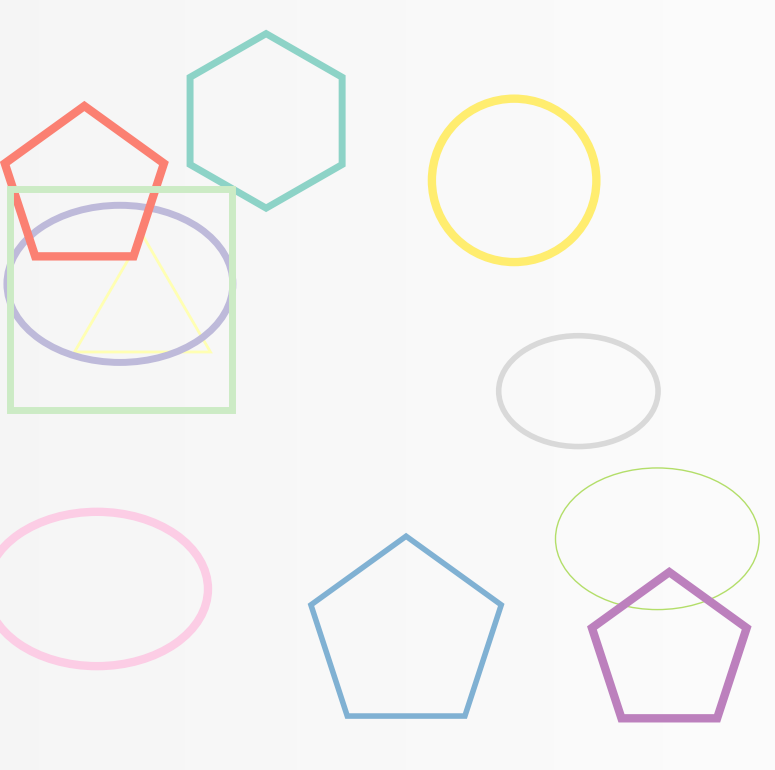[{"shape": "hexagon", "thickness": 2.5, "radius": 0.57, "center": [0.343, 0.843]}, {"shape": "triangle", "thickness": 1, "radius": 0.51, "center": [0.184, 0.594]}, {"shape": "oval", "thickness": 2.5, "radius": 0.73, "center": [0.155, 0.631]}, {"shape": "pentagon", "thickness": 3, "radius": 0.54, "center": [0.109, 0.754]}, {"shape": "pentagon", "thickness": 2, "radius": 0.65, "center": [0.524, 0.175]}, {"shape": "oval", "thickness": 0.5, "radius": 0.66, "center": [0.848, 0.3]}, {"shape": "oval", "thickness": 3, "radius": 0.72, "center": [0.125, 0.235]}, {"shape": "oval", "thickness": 2, "radius": 0.51, "center": [0.746, 0.492]}, {"shape": "pentagon", "thickness": 3, "radius": 0.52, "center": [0.864, 0.152]}, {"shape": "square", "thickness": 2.5, "radius": 0.72, "center": [0.156, 0.611]}, {"shape": "circle", "thickness": 3, "radius": 0.53, "center": [0.663, 0.766]}]